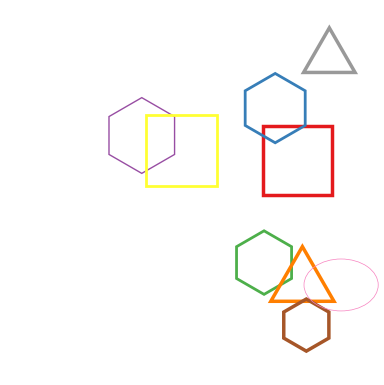[{"shape": "square", "thickness": 2.5, "radius": 0.45, "center": [0.773, 0.583]}, {"shape": "hexagon", "thickness": 2, "radius": 0.45, "center": [0.715, 0.719]}, {"shape": "hexagon", "thickness": 2, "radius": 0.41, "center": [0.686, 0.318]}, {"shape": "hexagon", "thickness": 1, "radius": 0.49, "center": [0.368, 0.648]}, {"shape": "triangle", "thickness": 2.5, "radius": 0.47, "center": [0.785, 0.265]}, {"shape": "square", "thickness": 2, "radius": 0.46, "center": [0.471, 0.609]}, {"shape": "hexagon", "thickness": 2.5, "radius": 0.34, "center": [0.796, 0.156]}, {"shape": "oval", "thickness": 0.5, "radius": 0.48, "center": [0.886, 0.26]}, {"shape": "triangle", "thickness": 2.5, "radius": 0.39, "center": [0.855, 0.85]}]